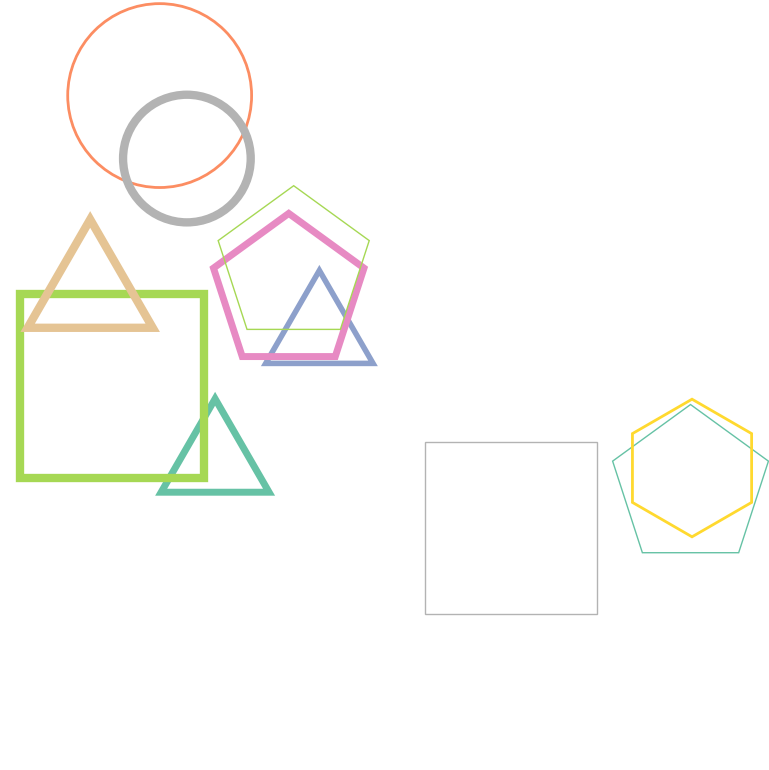[{"shape": "pentagon", "thickness": 0.5, "radius": 0.53, "center": [0.897, 0.368]}, {"shape": "triangle", "thickness": 2.5, "radius": 0.4, "center": [0.279, 0.401]}, {"shape": "circle", "thickness": 1, "radius": 0.6, "center": [0.207, 0.876]}, {"shape": "triangle", "thickness": 2, "radius": 0.4, "center": [0.415, 0.568]}, {"shape": "pentagon", "thickness": 2.5, "radius": 0.51, "center": [0.375, 0.62]}, {"shape": "pentagon", "thickness": 0.5, "radius": 0.52, "center": [0.381, 0.656]}, {"shape": "square", "thickness": 3, "radius": 0.6, "center": [0.146, 0.498]}, {"shape": "hexagon", "thickness": 1, "radius": 0.45, "center": [0.899, 0.392]}, {"shape": "triangle", "thickness": 3, "radius": 0.47, "center": [0.117, 0.621]}, {"shape": "circle", "thickness": 3, "radius": 0.41, "center": [0.243, 0.794]}, {"shape": "square", "thickness": 0.5, "radius": 0.56, "center": [0.664, 0.315]}]